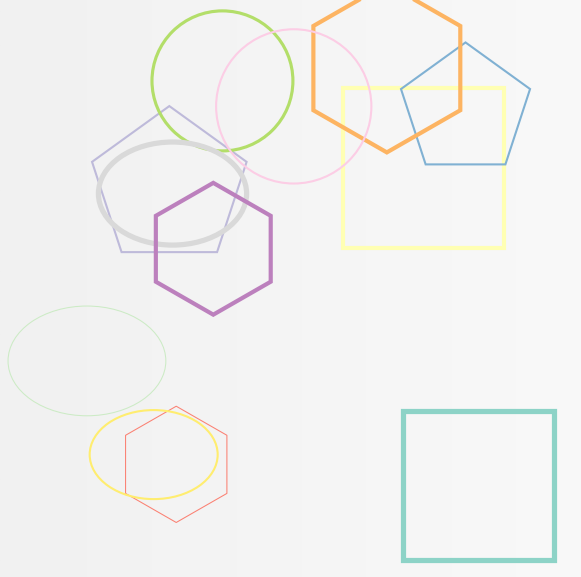[{"shape": "square", "thickness": 2.5, "radius": 0.65, "center": [0.823, 0.159]}, {"shape": "square", "thickness": 2, "radius": 0.69, "center": [0.729, 0.708]}, {"shape": "pentagon", "thickness": 1, "radius": 0.7, "center": [0.291, 0.676]}, {"shape": "hexagon", "thickness": 0.5, "radius": 0.5, "center": [0.303, 0.195]}, {"shape": "pentagon", "thickness": 1, "radius": 0.58, "center": [0.801, 0.809]}, {"shape": "hexagon", "thickness": 2, "radius": 0.73, "center": [0.666, 0.881]}, {"shape": "circle", "thickness": 1.5, "radius": 0.61, "center": [0.383, 0.859]}, {"shape": "circle", "thickness": 1, "radius": 0.67, "center": [0.505, 0.815]}, {"shape": "oval", "thickness": 2.5, "radius": 0.64, "center": [0.297, 0.664]}, {"shape": "hexagon", "thickness": 2, "radius": 0.57, "center": [0.367, 0.568]}, {"shape": "oval", "thickness": 0.5, "radius": 0.68, "center": [0.15, 0.374]}, {"shape": "oval", "thickness": 1, "radius": 0.55, "center": [0.264, 0.212]}]